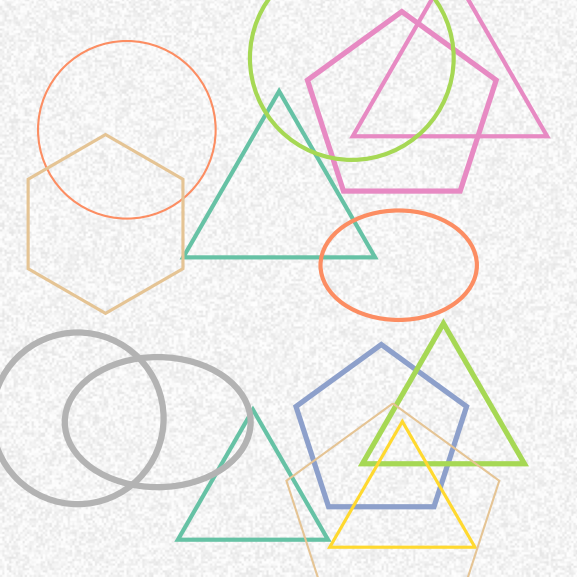[{"shape": "triangle", "thickness": 2, "radius": 0.96, "center": [0.483, 0.649]}, {"shape": "triangle", "thickness": 2, "radius": 0.75, "center": [0.438, 0.14]}, {"shape": "oval", "thickness": 2, "radius": 0.68, "center": [0.69, 0.54]}, {"shape": "circle", "thickness": 1, "radius": 0.77, "center": [0.22, 0.774]}, {"shape": "pentagon", "thickness": 2.5, "radius": 0.78, "center": [0.66, 0.247]}, {"shape": "pentagon", "thickness": 2.5, "radius": 0.86, "center": [0.696, 0.807]}, {"shape": "triangle", "thickness": 2, "radius": 0.97, "center": [0.779, 0.86]}, {"shape": "circle", "thickness": 2, "radius": 0.88, "center": [0.609, 0.899]}, {"shape": "triangle", "thickness": 2.5, "radius": 0.81, "center": [0.768, 0.277]}, {"shape": "triangle", "thickness": 1.5, "radius": 0.73, "center": [0.697, 0.124]}, {"shape": "pentagon", "thickness": 1, "radius": 0.97, "center": [0.68, 0.107]}, {"shape": "hexagon", "thickness": 1.5, "radius": 0.77, "center": [0.183, 0.611]}, {"shape": "oval", "thickness": 3, "radius": 0.8, "center": [0.273, 0.268]}, {"shape": "circle", "thickness": 3, "radius": 0.74, "center": [0.135, 0.275]}]